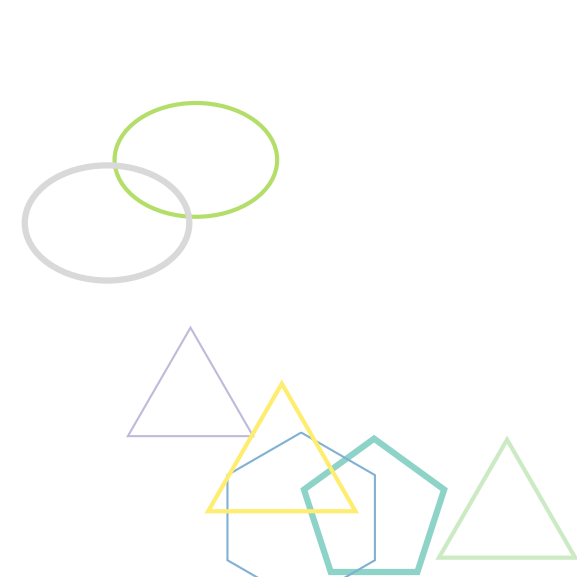[{"shape": "pentagon", "thickness": 3, "radius": 0.64, "center": [0.648, 0.112]}, {"shape": "triangle", "thickness": 1, "radius": 0.63, "center": [0.33, 0.307]}, {"shape": "hexagon", "thickness": 1, "radius": 0.74, "center": [0.522, 0.103]}, {"shape": "oval", "thickness": 2, "radius": 0.7, "center": [0.339, 0.722]}, {"shape": "oval", "thickness": 3, "radius": 0.71, "center": [0.185, 0.613]}, {"shape": "triangle", "thickness": 2, "radius": 0.68, "center": [0.878, 0.102]}, {"shape": "triangle", "thickness": 2, "radius": 0.74, "center": [0.488, 0.187]}]